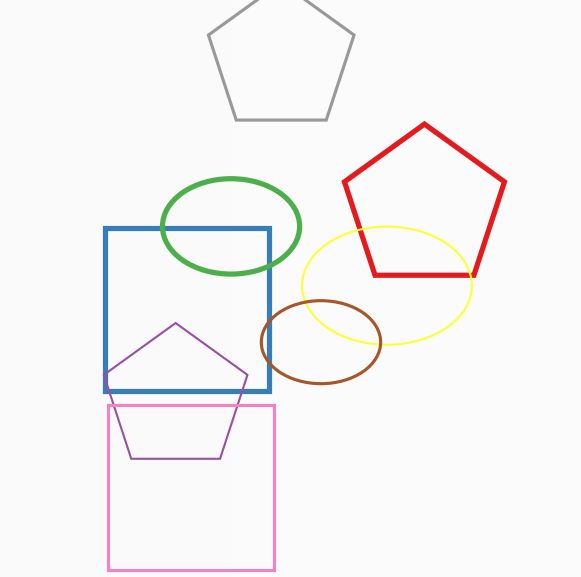[{"shape": "pentagon", "thickness": 2.5, "radius": 0.72, "center": [0.73, 0.64]}, {"shape": "square", "thickness": 2.5, "radius": 0.71, "center": [0.322, 0.463]}, {"shape": "oval", "thickness": 2.5, "radius": 0.59, "center": [0.398, 0.607]}, {"shape": "pentagon", "thickness": 1, "radius": 0.65, "center": [0.302, 0.31]}, {"shape": "oval", "thickness": 1, "radius": 0.73, "center": [0.666, 0.505]}, {"shape": "oval", "thickness": 1.5, "radius": 0.51, "center": [0.552, 0.407]}, {"shape": "square", "thickness": 1.5, "radius": 0.71, "center": [0.329, 0.156]}, {"shape": "pentagon", "thickness": 1.5, "radius": 0.66, "center": [0.484, 0.898]}]